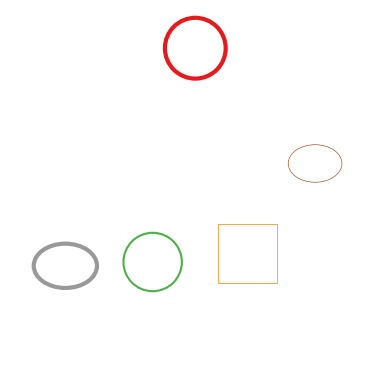[{"shape": "circle", "thickness": 3, "radius": 0.39, "center": [0.507, 0.875]}, {"shape": "circle", "thickness": 1.5, "radius": 0.38, "center": [0.397, 0.32]}, {"shape": "square", "thickness": 0.5, "radius": 0.39, "center": [0.642, 0.341]}, {"shape": "oval", "thickness": 0.5, "radius": 0.35, "center": [0.818, 0.575]}, {"shape": "oval", "thickness": 3, "radius": 0.41, "center": [0.17, 0.31]}]